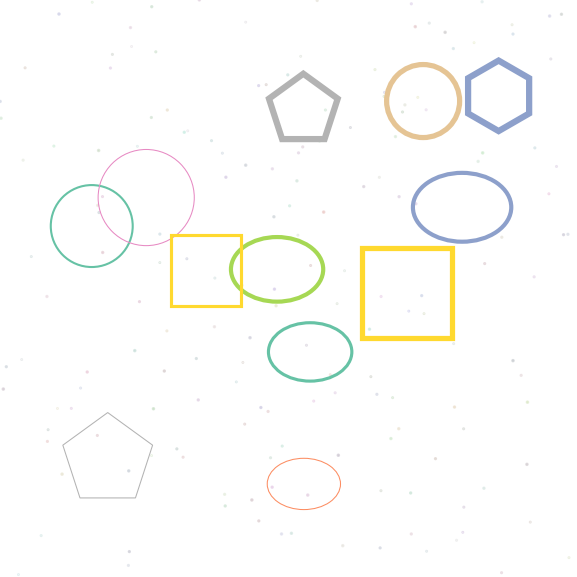[{"shape": "circle", "thickness": 1, "radius": 0.35, "center": [0.159, 0.608]}, {"shape": "oval", "thickness": 1.5, "radius": 0.36, "center": [0.537, 0.39]}, {"shape": "oval", "thickness": 0.5, "radius": 0.32, "center": [0.526, 0.161]}, {"shape": "oval", "thickness": 2, "radius": 0.43, "center": [0.8, 0.64]}, {"shape": "hexagon", "thickness": 3, "radius": 0.31, "center": [0.863, 0.833]}, {"shape": "circle", "thickness": 0.5, "radius": 0.42, "center": [0.253, 0.657]}, {"shape": "oval", "thickness": 2, "radius": 0.4, "center": [0.48, 0.533]}, {"shape": "square", "thickness": 2.5, "radius": 0.39, "center": [0.705, 0.492]}, {"shape": "square", "thickness": 1.5, "radius": 0.31, "center": [0.357, 0.53]}, {"shape": "circle", "thickness": 2.5, "radius": 0.32, "center": [0.733, 0.824]}, {"shape": "pentagon", "thickness": 0.5, "radius": 0.41, "center": [0.187, 0.203]}, {"shape": "pentagon", "thickness": 3, "radius": 0.31, "center": [0.525, 0.809]}]